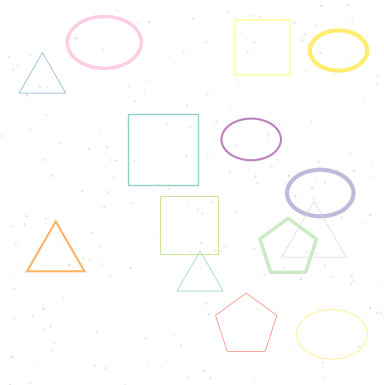[{"shape": "square", "thickness": 1, "radius": 0.46, "center": [0.423, 0.612]}, {"shape": "triangle", "thickness": 0.5, "radius": 0.35, "center": [0.52, 0.279]}, {"shape": "square", "thickness": 1.5, "radius": 0.36, "center": [0.682, 0.878]}, {"shape": "oval", "thickness": 3, "radius": 0.43, "center": [0.832, 0.499]}, {"shape": "pentagon", "thickness": 0.5, "radius": 0.42, "center": [0.639, 0.155]}, {"shape": "triangle", "thickness": 0.5, "radius": 0.35, "center": [0.11, 0.793]}, {"shape": "triangle", "thickness": 1.5, "radius": 0.43, "center": [0.145, 0.338]}, {"shape": "square", "thickness": 0.5, "radius": 0.38, "center": [0.491, 0.416]}, {"shape": "oval", "thickness": 2.5, "radius": 0.48, "center": [0.271, 0.89]}, {"shape": "triangle", "thickness": 0.5, "radius": 0.48, "center": [0.815, 0.38]}, {"shape": "oval", "thickness": 1.5, "radius": 0.39, "center": [0.652, 0.638]}, {"shape": "pentagon", "thickness": 2.5, "radius": 0.39, "center": [0.748, 0.355]}, {"shape": "oval", "thickness": 3, "radius": 0.37, "center": [0.879, 0.869]}, {"shape": "oval", "thickness": 0.5, "radius": 0.46, "center": [0.862, 0.131]}]